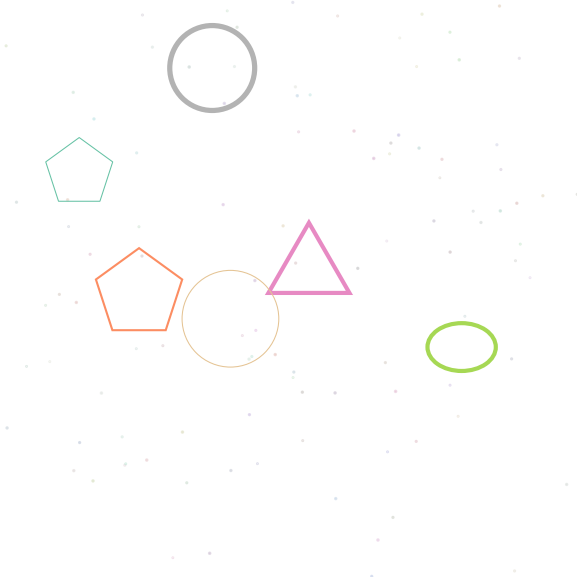[{"shape": "pentagon", "thickness": 0.5, "radius": 0.3, "center": [0.137, 0.7]}, {"shape": "pentagon", "thickness": 1, "radius": 0.39, "center": [0.241, 0.491]}, {"shape": "triangle", "thickness": 2, "radius": 0.4, "center": [0.535, 0.532]}, {"shape": "oval", "thickness": 2, "radius": 0.3, "center": [0.799, 0.398]}, {"shape": "circle", "thickness": 0.5, "radius": 0.42, "center": [0.399, 0.447]}, {"shape": "circle", "thickness": 2.5, "radius": 0.37, "center": [0.367, 0.881]}]